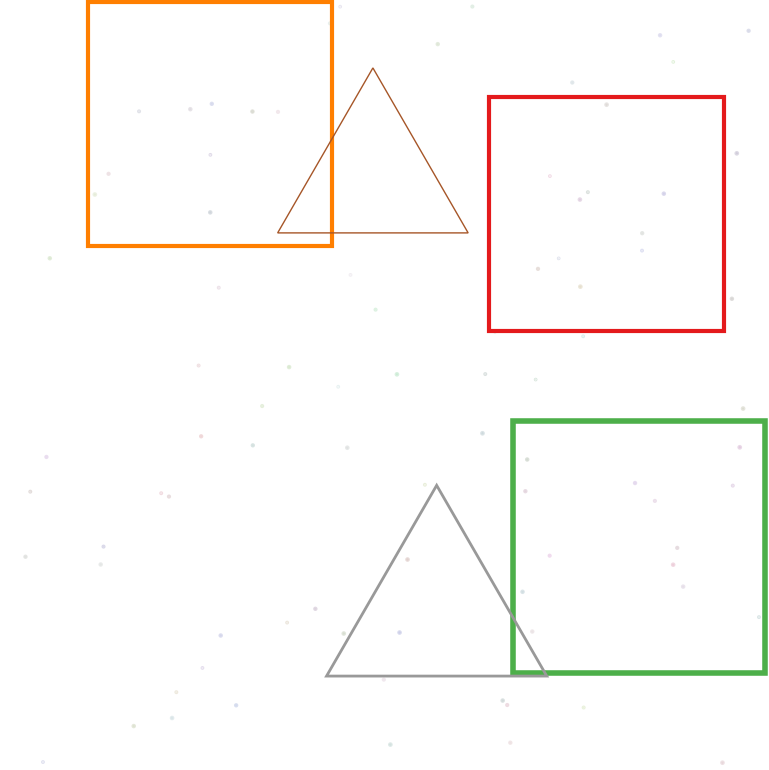[{"shape": "square", "thickness": 1.5, "radius": 0.76, "center": [0.788, 0.722]}, {"shape": "square", "thickness": 2, "radius": 0.82, "center": [0.83, 0.29]}, {"shape": "square", "thickness": 1.5, "radius": 0.79, "center": [0.273, 0.838]}, {"shape": "triangle", "thickness": 0.5, "radius": 0.71, "center": [0.484, 0.769]}, {"shape": "triangle", "thickness": 1, "radius": 0.83, "center": [0.567, 0.205]}]